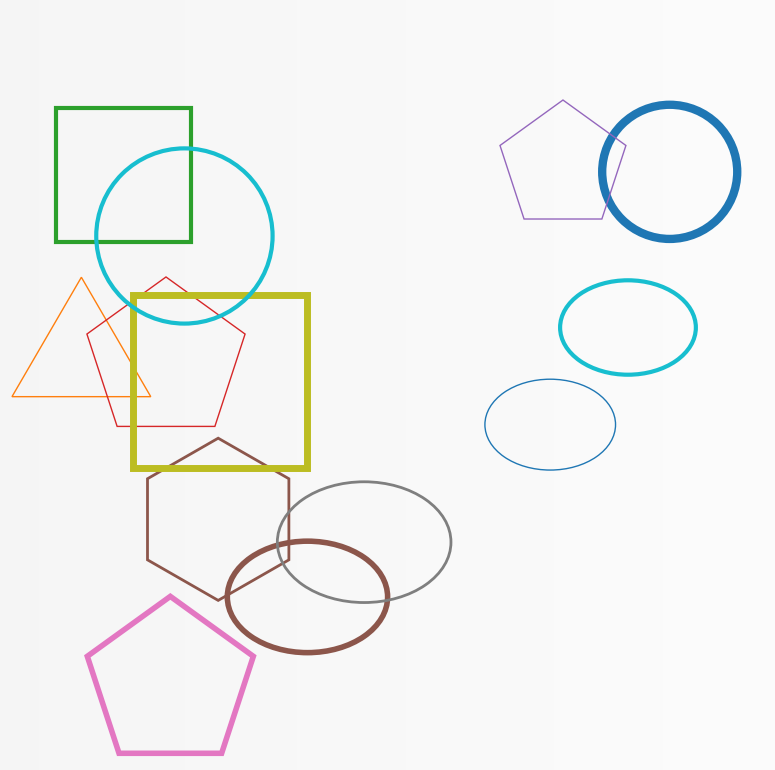[{"shape": "circle", "thickness": 3, "radius": 0.44, "center": [0.864, 0.777]}, {"shape": "oval", "thickness": 0.5, "radius": 0.42, "center": [0.71, 0.449]}, {"shape": "triangle", "thickness": 0.5, "radius": 0.52, "center": [0.105, 0.537]}, {"shape": "square", "thickness": 1.5, "radius": 0.44, "center": [0.16, 0.772]}, {"shape": "pentagon", "thickness": 0.5, "radius": 0.54, "center": [0.214, 0.533]}, {"shape": "pentagon", "thickness": 0.5, "radius": 0.43, "center": [0.726, 0.785]}, {"shape": "hexagon", "thickness": 1, "radius": 0.53, "center": [0.282, 0.326]}, {"shape": "oval", "thickness": 2, "radius": 0.52, "center": [0.397, 0.225]}, {"shape": "pentagon", "thickness": 2, "radius": 0.56, "center": [0.22, 0.113]}, {"shape": "oval", "thickness": 1, "radius": 0.56, "center": [0.47, 0.296]}, {"shape": "square", "thickness": 2.5, "radius": 0.56, "center": [0.284, 0.505]}, {"shape": "oval", "thickness": 1.5, "radius": 0.44, "center": [0.81, 0.575]}, {"shape": "circle", "thickness": 1.5, "radius": 0.57, "center": [0.238, 0.694]}]